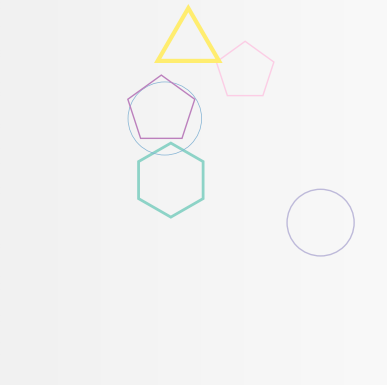[{"shape": "hexagon", "thickness": 2, "radius": 0.48, "center": [0.441, 0.532]}, {"shape": "circle", "thickness": 1, "radius": 0.43, "center": [0.827, 0.422]}, {"shape": "circle", "thickness": 0.5, "radius": 0.47, "center": [0.425, 0.692]}, {"shape": "pentagon", "thickness": 1, "radius": 0.39, "center": [0.633, 0.815]}, {"shape": "pentagon", "thickness": 1, "radius": 0.45, "center": [0.416, 0.714]}, {"shape": "triangle", "thickness": 3, "radius": 0.46, "center": [0.486, 0.887]}]